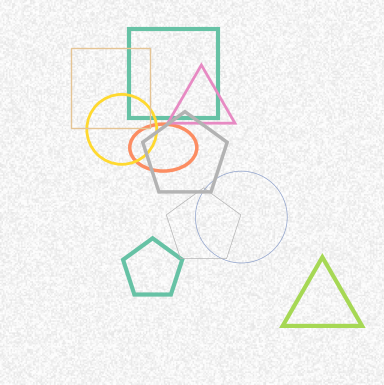[{"shape": "square", "thickness": 3, "radius": 0.58, "center": [0.451, 0.809]}, {"shape": "pentagon", "thickness": 3, "radius": 0.4, "center": [0.396, 0.3]}, {"shape": "oval", "thickness": 2.5, "radius": 0.44, "center": [0.424, 0.617]}, {"shape": "circle", "thickness": 0.5, "radius": 0.6, "center": [0.627, 0.436]}, {"shape": "triangle", "thickness": 2, "radius": 0.5, "center": [0.523, 0.73]}, {"shape": "triangle", "thickness": 3, "radius": 0.6, "center": [0.837, 0.213]}, {"shape": "circle", "thickness": 2, "radius": 0.45, "center": [0.316, 0.664]}, {"shape": "square", "thickness": 1, "radius": 0.52, "center": [0.287, 0.771]}, {"shape": "pentagon", "thickness": 2.5, "radius": 0.58, "center": [0.48, 0.595]}, {"shape": "pentagon", "thickness": 0.5, "radius": 0.51, "center": [0.529, 0.41]}]